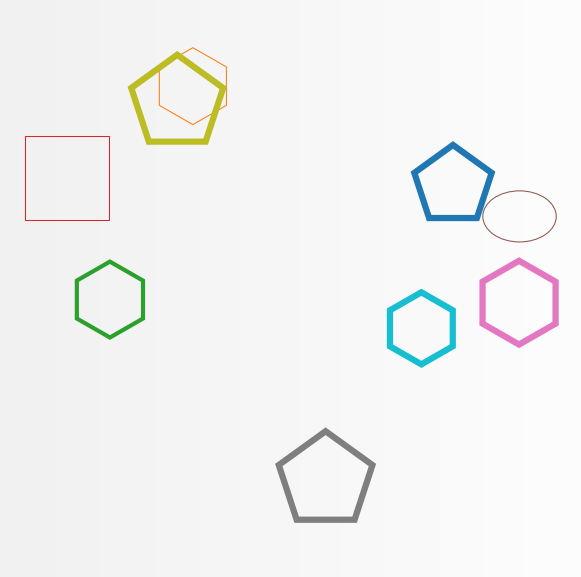[{"shape": "pentagon", "thickness": 3, "radius": 0.35, "center": [0.779, 0.678]}, {"shape": "hexagon", "thickness": 0.5, "radius": 0.33, "center": [0.332, 0.85]}, {"shape": "hexagon", "thickness": 2, "radius": 0.33, "center": [0.189, 0.48]}, {"shape": "square", "thickness": 0.5, "radius": 0.36, "center": [0.115, 0.69]}, {"shape": "oval", "thickness": 0.5, "radius": 0.32, "center": [0.894, 0.624]}, {"shape": "hexagon", "thickness": 3, "radius": 0.36, "center": [0.893, 0.475]}, {"shape": "pentagon", "thickness": 3, "radius": 0.42, "center": [0.56, 0.168]}, {"shape": "pentagon", "thickness": 3, "radius": 0.42, "center": [0.305, 0.821]}, {"shape": "hexagon", "thickness": 3, "radius": 0.31, "center": [0.725, 0.431]}]